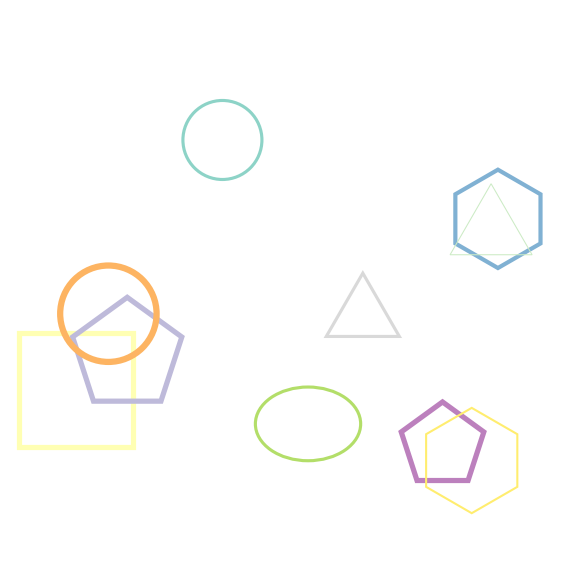[{"shape": "circle", "thickness": 1.5, "radius": 0.34, "center": [0.385, 0.757]}, {"shape": "square", "thickness": 2.5, "radius": 0.5, "center": [0.131, 0.323]}, {"shape": "pentagon", "thickness": 2.5, "radius": 0.5, "center": [0.22, 0.385]}, {"shape": "hexagon", "thickness": 2, "radius": 0.43, "center": [0.862, 0.62]}, {"shape": "circle", "thickness": 3, "radius": 0.42, "center": [0.188, 0.456]}, {"shape": "oval", "thickness": 1.5, "radius": 0.46, "center": [0.533, 0.265]}, {"shape": "triangle", "thickness": 1.5, "radius": 0.37, "center": [0.628, 0.453]}, {"shape": "pentagon", "thickness": 2.5, "radius": 0.38, "center": [0.766, 0.228]}, {"shape": "triangle", "thickness": 0.5, "radius": 0.41, "center": [0.85, 0.599]}, {"shape": "hexagon", "thickness": 1, "radius": 0.46, "center": [0.817, 0.202]}]